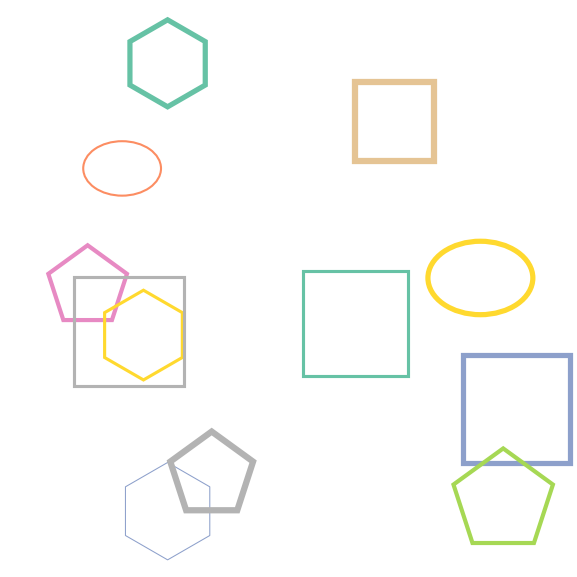[{"shape": "hexagon", "thickness": 2.5, "radius": 0.38, "center": [0.29, 0.889]}, {"shape": "square", "thickness": 1.5, "radius": 0.45, "center": [0.615, 0.439]}, {"shape": "oval", "thickness": 1, "radius": 0.34, "center": [0.211, 0.707]}, {"shape": "square", "thickness": 2.5, "radius": 0.47, "center": [0.895, 0.291]}, {"shape": "hexagon", "thickness": 0.5, "radius": 0.42, "center": [0.29, 0.114]}, {"shape": "pentagon", "thickness": 2, "radius": 0.36, "center": [0.152, 0.503]}, {"shape": "pentagon", "thickness": 2, "radius": 0.45, "center": [0.871, 0.132]}, {"shape": "oval", "thickness": 2.5, "radius": 0.45, "center": [0.832, 0.518]}, {"shape": "hexagon", "thickness": 1.5, "radius": 0.39, "center": [0.248, 0.419]}, {"shape": "square", "thickness": 3, "radius": 0.34, "center": [0.684, 0.788]}, {"shape": "square", "thickness": 1.5, "radius": 0.47, "center": [0.223, 0.425]}, {"shape": "pentagon", "thickness": 3, "radius": 0.38, "center": [0.367, 0.177]}]